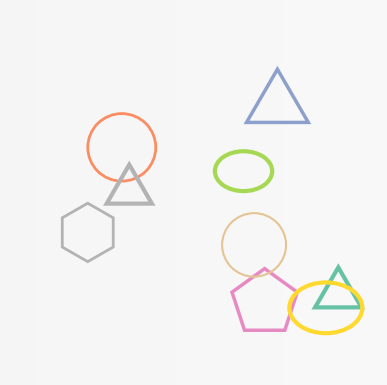[{"shape": "triangle", "thickness": 3, "radius": 0.35, "center": [0.873, 0.236]}, {"shape": "circle", "thickness": 2, "radius": 0.44, "center": [0.314, 0.617]}, {"shape": "triangle", "thickness": 2.5, "radius": 0.46, "center": [0.716, 0.728]}, {"shape": "pentagon", "thickness": 2.5, "radius": 0.44, "center": [0.683, 0.214]}, {"shape": "oval", "thickness": 3, "radius": 0.37, "center": [0.628, 0.555]}, {"shape": "oval", "thickness": 3, "radius": 0.47, "center": [0.841, 0.2]}, {"shape": "circle", "thickness": 1.5, "radius": 0.41, "center": [0.656, 0.364]}, {"shape": "hexagon", "thickness": 2, "radius": 0.38, "center": [0.226, 0.396]}, {"shape": "triangle", "thickness": 3, "radius": 0.34, "center": [0.334, 0.505]}]